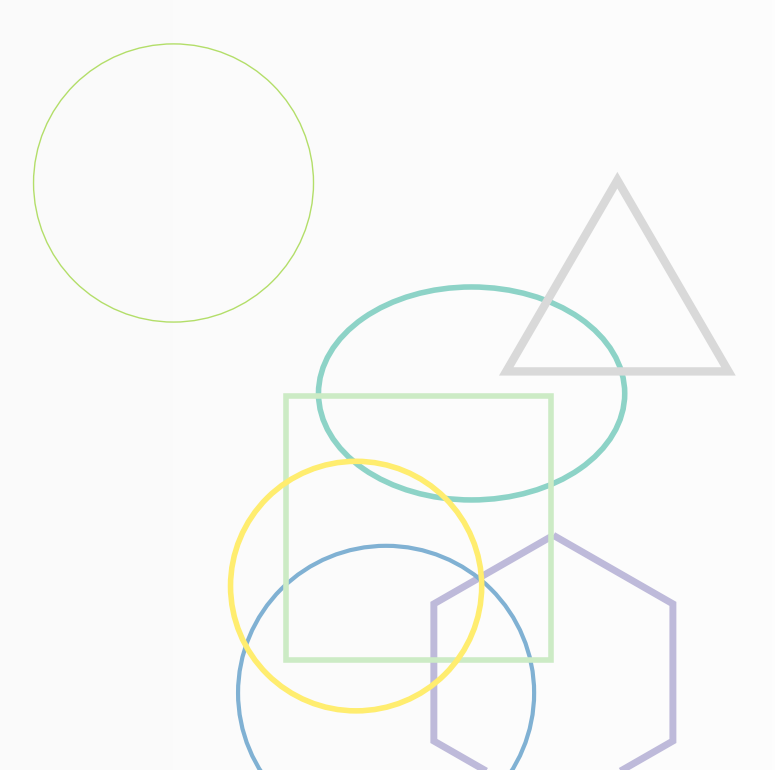[{"shape": "oval", "thickness": 2, "radius": 0.99, "center": [0.609, 0.489]}, {"shape": "hexagon", "thickness": 2.5, "radius": 0.89, "center": [0.714, 0.127]}, {"shape": "circle", "thickness": 1.5, "radius": 0.96, "center": [0.498, 0.1]}, {"shape": "circle", "thickness": 0.5, "radius": 0.9, "center": [0.224, 0.762]}, {"shape": "triangle", "thickness": 3, "radius": 0.83, "center": [0.797, 0.6]}, {"shape": "square", "thickness": 2, "radius": 0.86, "center": [0.54, 0.314]}, {"shape": "circle", "thickness": 2, "radius": 0.81, "center": [0.459, 0.239]}]